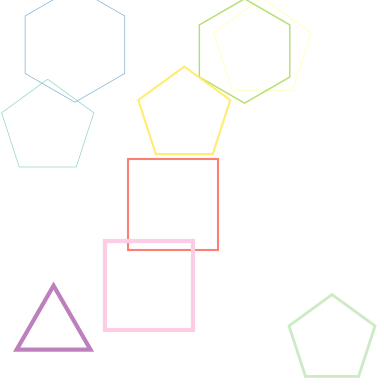[{"shape": "pentagon", "thickness": 0.5, "radius": 0.63, "center": [0.124, 0.668]}, {"shape": "pentagon", "thickness": 0.5, "radius": 0.67, "center": [0.681, 0.873]}, {"shape": "square", "thickness": 1.5, "radius": 0.59, "center": [0.449, 0.469]}, {"shape": "hexagon", "thickness": 0.5, "radius": 0.75, "center": [0.195, 0.884]}, {"shape": "hexagon", "thickness": 1, "radius": 0.68, "center": [0.635, 0.868]}, {"shape": "square", "thickness": 3, "radius": 0.57, "center": [0.387, 0.258]}, {"shape": "triangle", "thickness": 3, "radius": 0.55, "center": [0.139, 0.147]}, {"shape": "pentagon", "thickness": 2, "radius": 0.59, "center": [0.862, 0.117]}, {"shape": "pentagon", "thickness": 1.5, "radius": 0.63, "center": [0.479, 0.701]}]